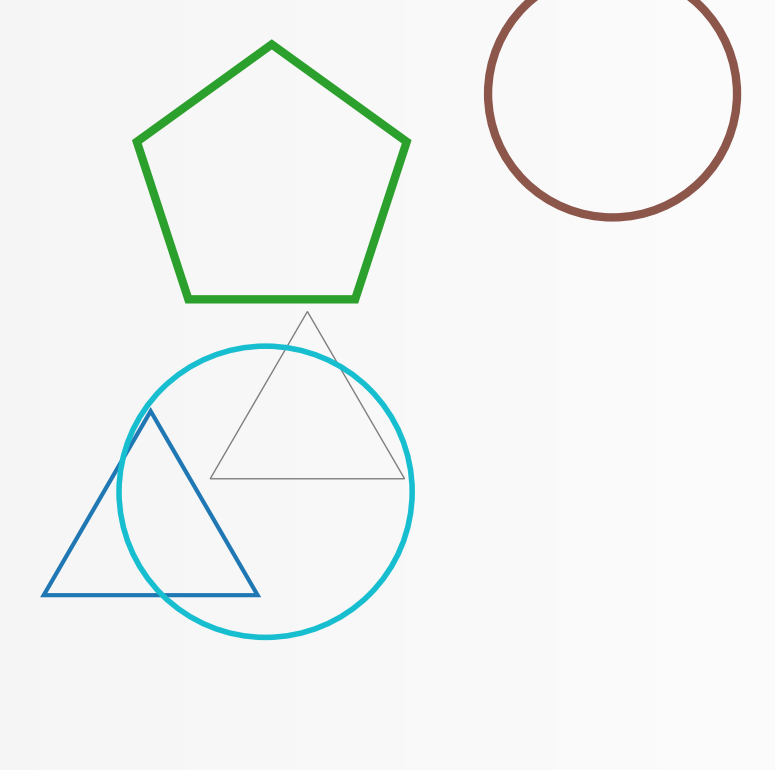[{"shape": "triangle", "thickness": 1.5, "radius": 0.8, "center": [0.194, 0.307]}, {"shape": "pentagon", "thickness": 3, "radius": 0.92, "center": [0.351, 0.759]}, {"shape": "circle", "thickness": 3, "radius": 0.8, "center": [0.79, 0.878]}, {"shape": "triangle", "thickness": 0.5, "radius": 0.72, "center": [0.397, 0.451]}, {"shape": "circle", "thickness": 2, "radius": 0.95, "center": [0.343, 0.361]}]